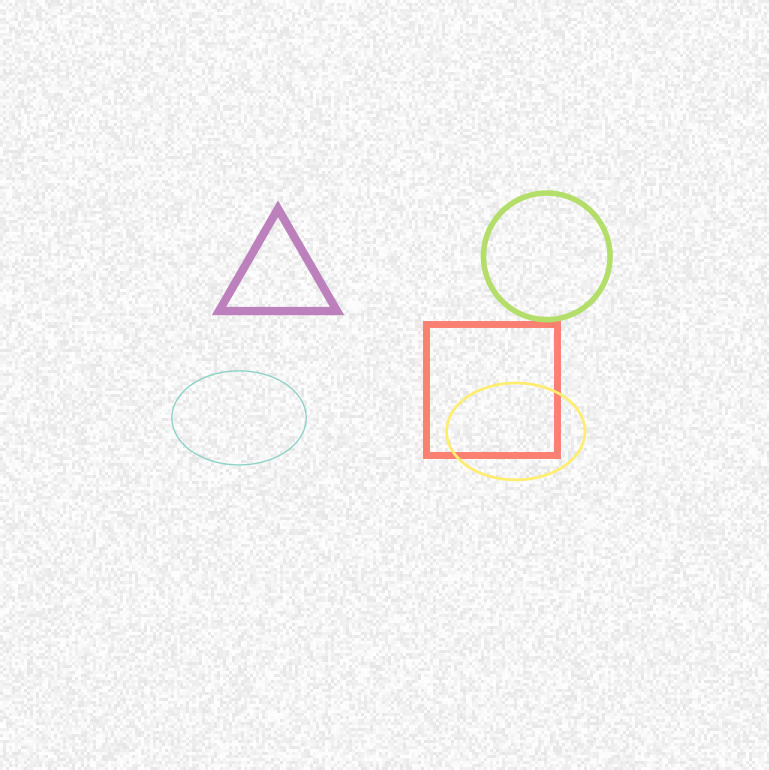[{"shape": "oval", "thickness": 0.5, "radius": 0.44, "center": [0.31, 0.457]}, {"shape": "square", "thickness": 2.5, "radius": 0.43, "center": [0.638, 0.494]}, {"shape": "circle", "thickness": 2, "radius": 0.41, "center": [0.71, 0.667]}, {"shape": "triangle", "thickness": 3, "radius": 0.44, "center": [0.361, 0.64]}, {"shape": "oval", "thickness": 1, "radius": 0.45, "center": [0.67, 0.44]}]